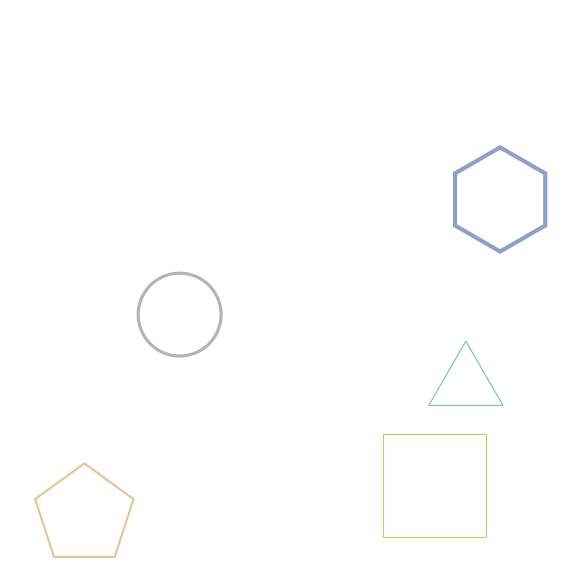[{"shape": "triangle", "thickness": 0.5, "radius": 0.37, "center": [0.807, 0.334]}, {"shape": "hexagon", "thickness": 2, "radius": 0.45, "center": [0.866, 0.654]}, {"shape": "square", "thickness": 0.5, "radius": 0.45, "center": [0.752, 0.159]}, {"shape": "pentagon", "thickness": 1, "radius": 0.45, "center": [0.146, 0.107]}, {"shape": "circle", "thickness": 1.5, "radius": 0.36, "center": [0.311, 0.454]}]